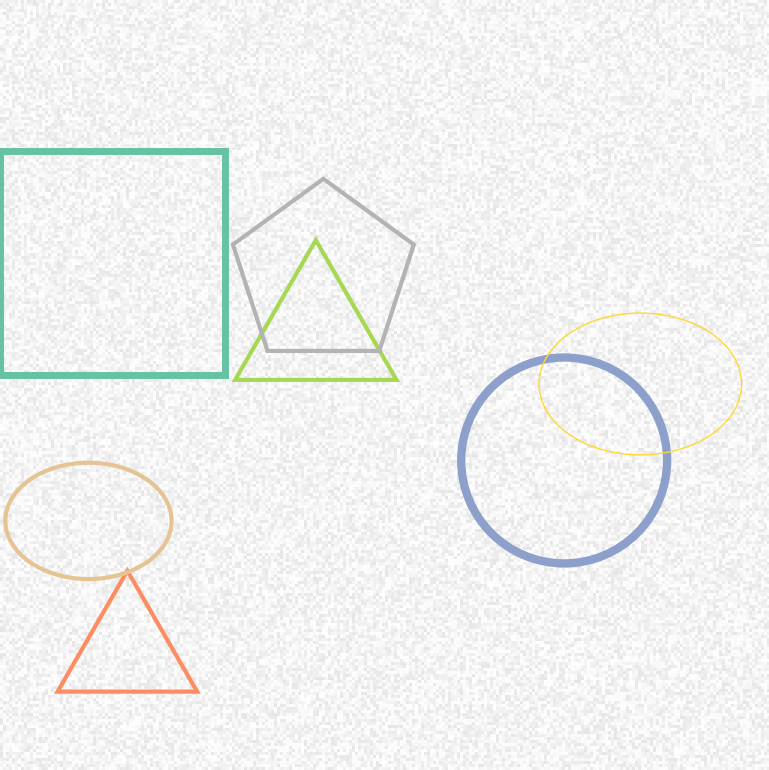[{"shape": "square", "thickness": 2.5, "radius": 0.73, "center": [0.146, 0.658]}, {"shape": "triangle", "thickness": 1.5, "radius": 0.52, "center": [0.165, 0.154]}, {"shape": "circle", "thickness": 3, "radius": 0.67, "center": [0.733, 0.402]}, {"shape": "triangle", "thickness": 1.5, "radius": 0.6, "center": [0.41, 0.567]}, {"shape": "oval", "thickness": 0.5, "radius": 0.66, "center": [0.832, 0.501]}, {"shape": "oval", "thickness": 1.5, "radius": 0.54, "center": [0.115, 0.324]}, {"shape": "pentagon", "thickness": 1.5, "radius": 0.62, "center": [0.42, 0.644]}]